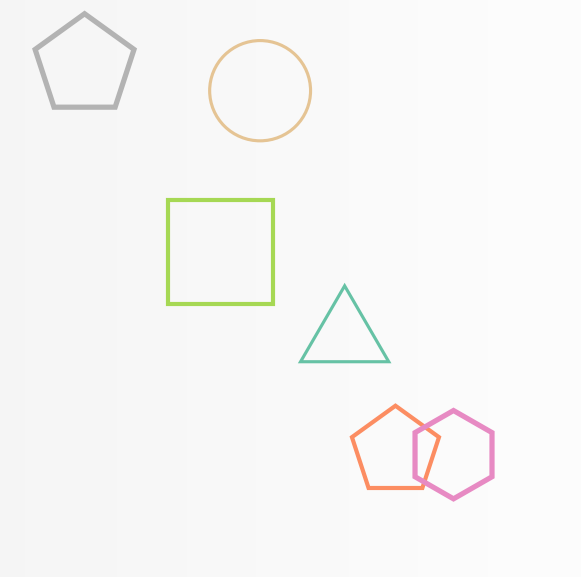[{"shape": "triangle", "thickness": 1.5, "radius": 0.44, "center": [0.593, 0.417]}, {"shape": "pentagon", "thickness": 2, "radius": 0.39, "center": [0.68, 0.218]}, {"shape": "hexagon", "thickness": 2.5, "radius": 0.38, "center": [0.78, 0.212]}, {"shape": "square", "thickness": 2, "radius": 0.45, "center": [0.379, 0.562]}, {"shape": "circle", "thickness": 1.5, "radius": 0.43, "center": [0.447, 0.842]}, {"shape": "pentagon", "thickness": 2.5, "radius": 0.45, "center": [0.145, 0.886]}]